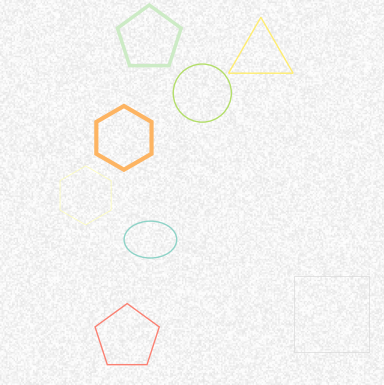[{"shape": "oval", "thickness": 1, "radius": 0.34, "center": [0.391, 0.378]}, {"shape": "hexagon", "thickness": 0.5, "radius": 0.38, "center": [0.222, 0.493]}, {"shape": "pentagon", "thickness": 1, "radius": 0.44, "center": [0.33, 0.124]}, {"shape": "hexagon", "thickness": 3, "radius": 0.41, "center": [0.322, 0.642]}, {"shape": "circle", "thickness": 1, "radius": 0.38, "center": [0.525, 0.758]}, {"shape": "square", "thickness": 0.5, "radius": 0.49, "center": [0.862, 0.185]}, {"shape": "pentagon", "thickness": 2.5, "radius": 0.44, "center": [0.388, 0.9]}, {"shape": "triangle", "thickness": 1, "radius": 0.48, "center": [0.678, 0.858]}]